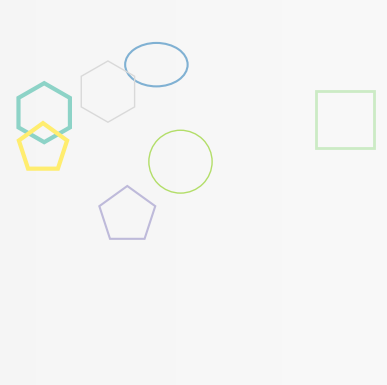[{"shape": "hexagon", "thickness": 3, "radius": 0.38, "center": [0.114, 0.707]}, {"shape": "pentagon", "thickness": 1.5, "radius": 0.38, "center": [0.328, 0.441]}, {"shape": "oval", "thickness": 1.5, "radius": 0.4, "center": [0.404, 0.832]}, {"shape": "circle", "thickness": 1, "radius": 0.41, "center": [0.466, 0.58]}, {"shape": "hexagon", "thickness": 1, "radius": 0.4, "center": [0.279, 0.762]}, {"shape": "square", "thickness": 2, "radius": 0.37, "center": [0.891, 0.69]}, {"shape": "pentagon", "thickness": 3, "radius": 0.33, "center": [0.111, 0.615]}]